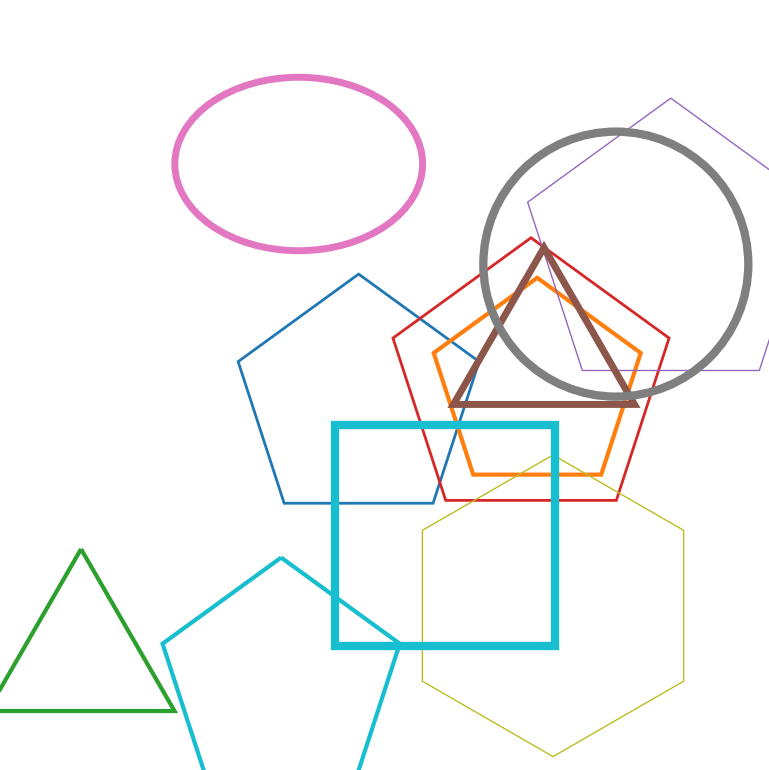[{"shape": "pentagon", "thickness": 1, "radius": 0.82, "center": [0.466, 0.48]}, {"shape": "pentagon", "thickness": 1.5, "radius": 0.71, "center": [0.698, 0.498]}, {"shape": "triangle", "thickness": 1.5, "radius": 0.7, "center": [0.105, 0.147]}, {"shape": "pentagon", "thickness": 1, "radius": 0.94, "center": [0.69, 0.503]}, {"shape": "pentagon", "thickness": 0.5, "radius": 0.98, "center": [0.871, 0.677]}, {"shape": "triangle", "thickness": 2.5, "radius": 0.68, "center": [0.706, 0.543]}, {"shape": "oval", "thickness": 2.5, "radius": 0.8, "center": [0.388, 0.787]}, {"shape": "circle", "thickness": 3, "radius": 0.86, "center": [0.8, 0.657]}, {"shape": "hexagon", "thickness": 0.5, "radius": 0.98, "center": [0.718, 0.213]}, {"shape": "pentagon", "thickness": 1.5, "radius": 0.81, "center": [0.365, 0.114]}, {"shape": "square", "thickness": 3, "radius": 0.72, "center": [0.578, 0.304]}]